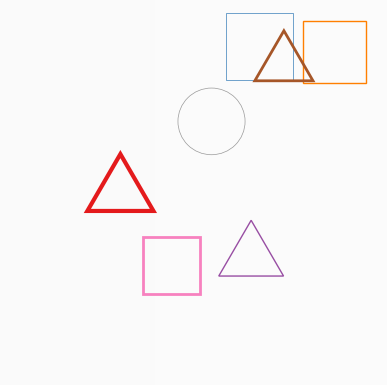[{"shape": "triangle", "thickness": 3, "radius": 0.49, "center": [0.311, 0.501]}, {"shape": "square", "thickness": 0.5, "radius": 0.44, "center": [0.67, 0.879]}, {"shape": "triangle", "thickness": 1, "radius": 0.48, "center": [0.648, 0.331]}, {"shape": "square", "thickness": 1, "radius": 0.41, "center": [0.864, 0.865]}, {"shape": "triangle", "thickness": 2, "radius": 0.43, "center": [0.733, 0.833]}, {"shape": "square", "thickness": 2, "radius": 0.37, "center": [0.443, 0.309]}, {"shape": "circle", "thickness": 0.5, "radius": 0.43, "center": [0.546, 0.685]}]